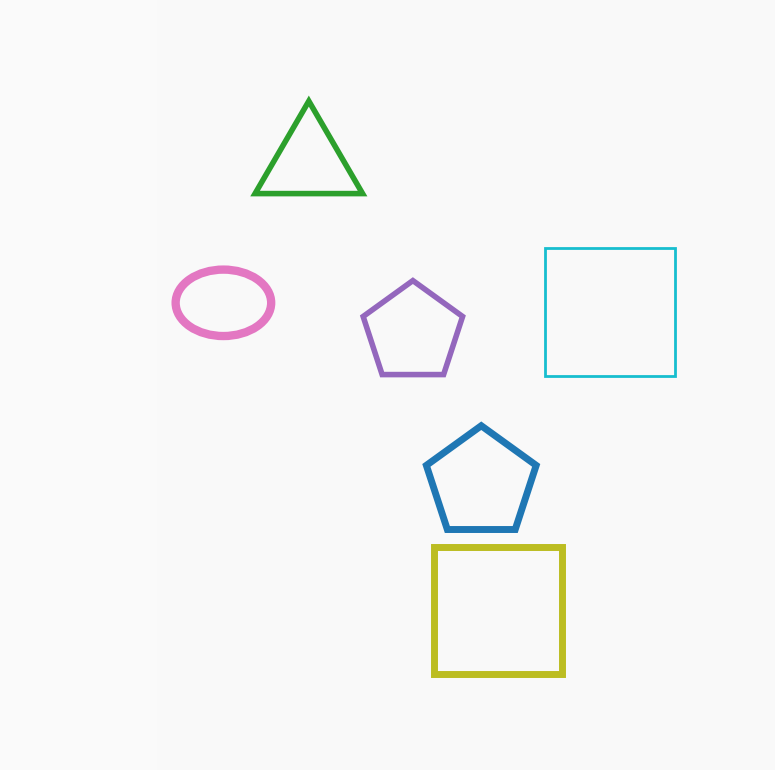[{"shape": "pentagon", "thickness": 2.5, "radius": 0.37, "center": [0.621, 0.373]}, {"shape": "triangle", "thickness": 2, "radius": 0.4, "center": [0.398, 0.789]}, {"shape": "pentagon", "thickness": 2, "radius": 0.34, "center": [0.533, 0.568]}, {"shape": "oval", "thickness": 3, "radius": 0.31, "center": [0.288, 0.607]}, {"shape": "square", "thickness": 2.5, "radius": 0.41, "center": [0.642, 0.207]}, {"shape": "square", "thickness": 1, "radius": 0.42, "center": [0.787, 0.595]}]